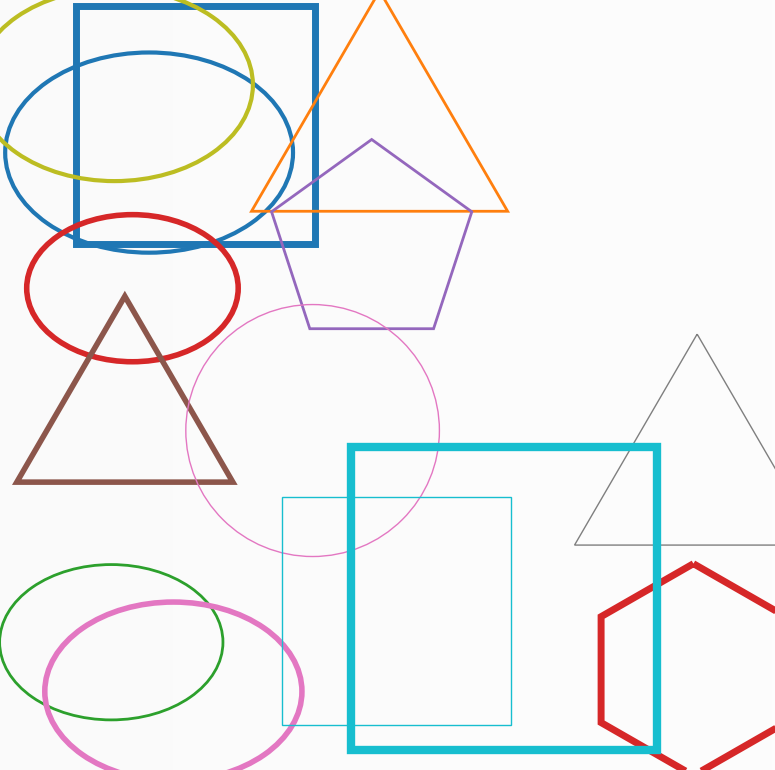[{"shape": "oval", "thickness": 1.5, "radius": 0.93, "center": [0.192, 0.802]}, {"shape": "square", "thickness": 2.5, "radius": 0.77, "center": [0.252, 0.838]}, {"shape": "triangle", "thickness": 1, "radius": 0.95, "center": [0.49, 0.821]}, {"shape": "oval", "thickness": 1, "radius": 0.72, "center": [0.144, 0.166]}, {"shape": "oval", "thickness": 2, "radius": 0.68, "center": [0.171, 0.626]}, {"shape": "hexagon", "thickness": 2.5, "radius": 0.69, "center": [0.895, 0.13]}, {"shape": "pentagon", "thickness": 1, "radius": 0.68, "center": [0.48, 0.683]}, {"shape": "triangle", "thickness": 2, "radius": 0.8, "center": [0.161, 0.454]}, {"shape": "oval", "thickness": 2, "radius": 0.83, "center": [0.224, 0.102]}, {"shape": "circle", "thickness": 0.5, "radius": 0.82, "center": [0.403, 0.441]}, {"shape": "triangle", "thickness": 0.5, "radius": 0.91, "center": [0.9, 0.383]}, {"shape": "oval", "thickness": 1.5, "radius": 0.89, "center": [0.148, 0.89]}, {"shape": "square", "thickness": 3, "radius": 0.99, "center": [0.651, 0.223]}, {"shape": "square", "thickness": 0.5, "radius": 0.74, "center": [0.512, 0.206]}]